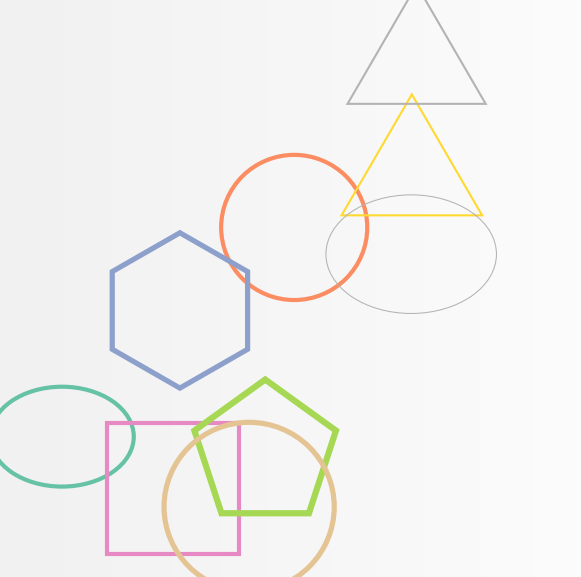[{"shape": "oval", "thickness": 2, "radius": 0.62, "center": [0.107, 0.243]}, {"shape": "circle", "thickness": 2, "radius": 0.63, "center": [0.506, 0.605]}, {"shape": "hexagon", "thickness": 2.5, "radius": 0.67, "center": [0.31, 0.462]}, {"shape": "square", "thickness": 2, "radius": 0.57, "center": [0.297, 0.153]}, {"shape": "pentagon", "thickness": 3, "radius": 0.64, "center": [0.456, 0.214]}, {"shape": "triangle", "thickness": 1, "radius": 0.7, "center": [0.709, 0.696]}, {"shape": "circle", "thickness": 2.5, "radius": 0.73, "center": [0.429, 0.121]}, {"shape": "oval", "thickness": 0.5, "radius": 0.73, "center": [0.707, 0.559]}, {"shape": "triangle", "thickness": 1, "radius": 0.69, "center": [0.717, 0.888]}]